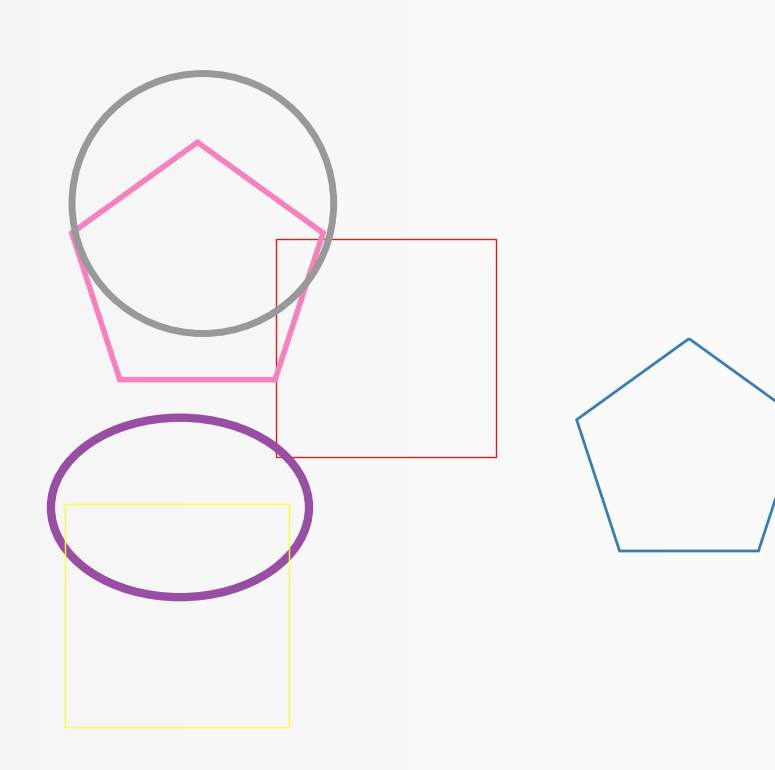[{"shape": "square", "thickness": 0.5, "radius": 0.71, "center": [0.498, 0.548]}, {"shape": "pentagon", "thickness": 1, "radius": 0.76, "center": [0.889, 0.408]}, {"shape": "oval", "thickness": 3, "radius": 0.83, "center": [0.232, 0.341]}, {"shape": "square", "thickness": 0.5, "radius": 0.72, "center": [0.228, 0.2]}, {"shape": "pentagon", "thickness": 2, "radius": 0.85, "center": [0.255, 0.645]}, {"shape": "circle", "thickness": 2.5, "radius": 0.84, "center": [0.262, 0.736]}]